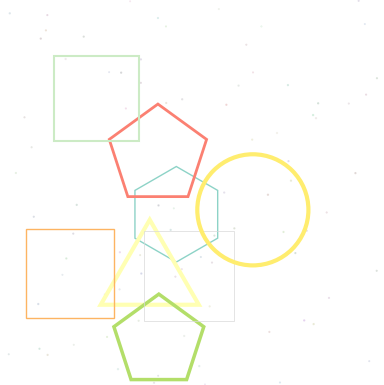[{"shape": "hexagon", "thickness": 1, "radius": 0.62, "center": [0.458, 0.443]}, {"shape": "triangle", "thickness": 3, "radius": 0.74, "center": [0.389, 0.282]}, {"shape": "pentagon", "thickness": 2, "radius": 0.66, "center": [0.41, 0.597]}, {"shape": "square", "thickness": 1, "radius": 0.58, "center": [0.182, 0.289]}, {"shape": "pentagon", "thickness": 2.5, "radius": 0.61, "center": [0.413, 0.113]}, {"shape": "square", "thickness": 0.5, "radius": 0.58, "center": [0.491, 0.283]}, {"shape": "square", "thickness": 1.5, "radius": 0.55, "center": [0.25, 0.744]}, {"shape": "circle", "thickness": 3, "radius": 0.72, "center": [0.657, 0.455]}]